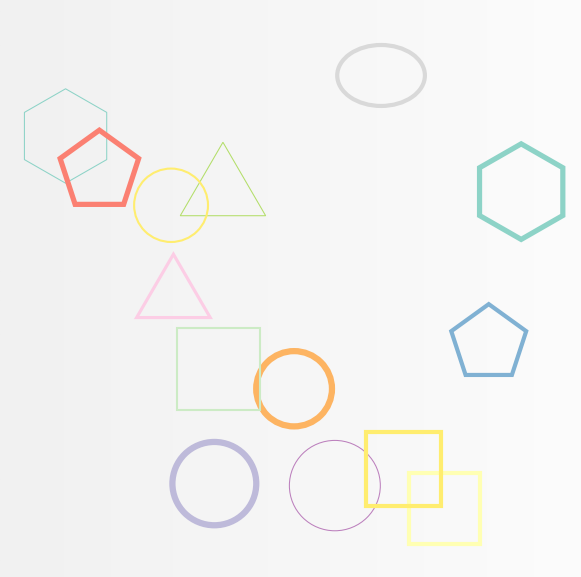[{"shape": "hexagon", "thickness": 2.5, "radius": 0.41, "center": [0.897, 0.667]}, {"shape": "hexagon", "thickness": 0.5, "radius": 0.41, "center": [0.113, 0.764]}, {"shape": "square", "thickness": 2, "radius": 0.3, "center": [0.765, 0.119]}, {"shape": "circle", "thickness": 3, "radius": 0.36, "center": [0.369, 0.162]}, {"shape": "pentagon", "thickness": 2.5, "radius": 0.36, "center": [0.171, 0.703]}, {"shape": "pentagon", "thickness": 2, "radius": 0.34, "center": [0.841, 0.405]}, {"shape": "circle", "thickness": 3, "radius": 0.33, "center": [0.506, 0.326]}, {"shape": "triangle", "thickness": 0.5, "radius": 0.42, "center": [0.384, 0.668]}, {"shape": "triangle", "thickness": 1.5, "radius": 0.37, "center": [0.298, 0.486]}, {"shape": "oval", "thickness": 2, "radius": 0.38, "center": [0.656, 0.868]}, {"shape": "circle", "thickness": 0.5, "radius": 0.39, "center": [0.576, 0.158]}, {"shape": "square", "thickness": 1, "radius": 0.36, "center": [0.376, 0.36]}, {"shape": "circle", "thickness": 1, "radius": 0.32, "center": [0.294, 0.644]}, {"shape": "square", "thickness": 2, "radius": 0.32, "center": [0.694, 0.187]}]